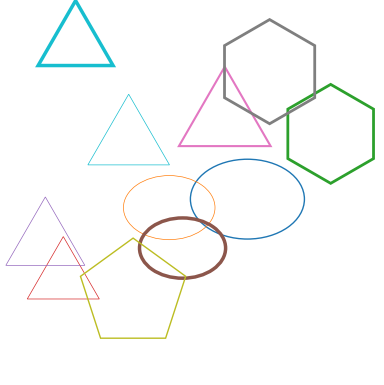[{"shape": "oval", "thickness": 1, "radius": 0.74, "center": [0.643, 0.483]}, {"shape": "oval", "thickness": 0.5, "radius": 0.59, "center": [0.44, 0.461]}, {"shape": "hexagon", "thickness": 2, "radius": 0.64, "center": [0.859, 0.652]}, {"shape": "triangle", "thickness": 0.5, "radius": 0.54, "center": [0.164, 0.277]}, {"shape": "triangle", "thickness": 0.5, "radius": 0.59, "center": [0.118, 0.37]}, {"shape": "oval", "thickness": 2.5, "radius": 0.56, "center": [0.474, 0.356]}, {"shape": "triangle", "thickness": 1.5, "radius": 0.69, "center": [0.584, 0.689]}, {"shape": "hexagon", "thickness": 2, "radius": 0.68, "center": [0.7, 0.814]}, {"shape": "pentagon", "thickness": 1, "radius": 0.72, "center": [0.346, 0.238]}, {"shape": "triangle", "thickness": 2.5, "radius": 0.56, "center": [0.196, 0.886]}, {"shape": "triangle", "thickness": 0.5, "radius": 0.61, "center": [0.334, 0.633]}]